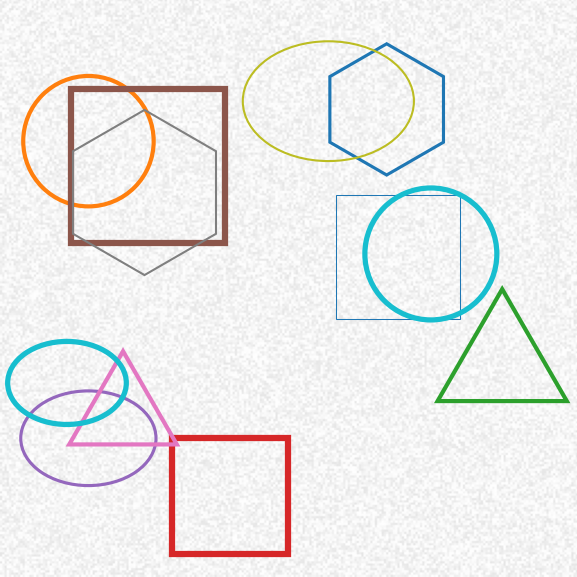[{"shape": "hexagon", "thickness": 1.5, "radius": 0.57, "center": [0.67, 0.81]}, {"shape": "square", "thickness": 0.5, "radius": 0.54, "center": [0.689, 0.555]}, {"shape": "circle", "thickness": 2, "radius": 0.56, "center": [0.153, 0.755]}, {"shape": "triangle", "thickness": 2, "radius": 0.65, "center": [0.87, 0.369]}, {"shape": "square", "thickness": 3, "radius": 0.5, "center": [0.399, 0.14]}, {"shape": "oval", "thickness": 1.5, "radius": 0.59, "center": [0.153, 0.24]}, {"shape": "square", "thickness": 3, "radius": 0.67, "center": [0.257, 0.712]}, {"shape": "triangle", "thickness": 2, "radius": 0.54, "center": [0.213, 0.283]}, {"shape": "hexagon", "thickness": 1, "radius": 0.71, "center": [0.25, 0.666]}, {"shape": "oval", "thickness": 1, "radius": 0.74, "center": [0.569, 0.824]}, {"shape": "oval", "thickness": 2.5, "radius": 0.51, "center": [0.116, 0.336]}, {"shape": "circle", "thickness": 2.5, "radius": 0.57, "center": [0.746, 0.559]}]